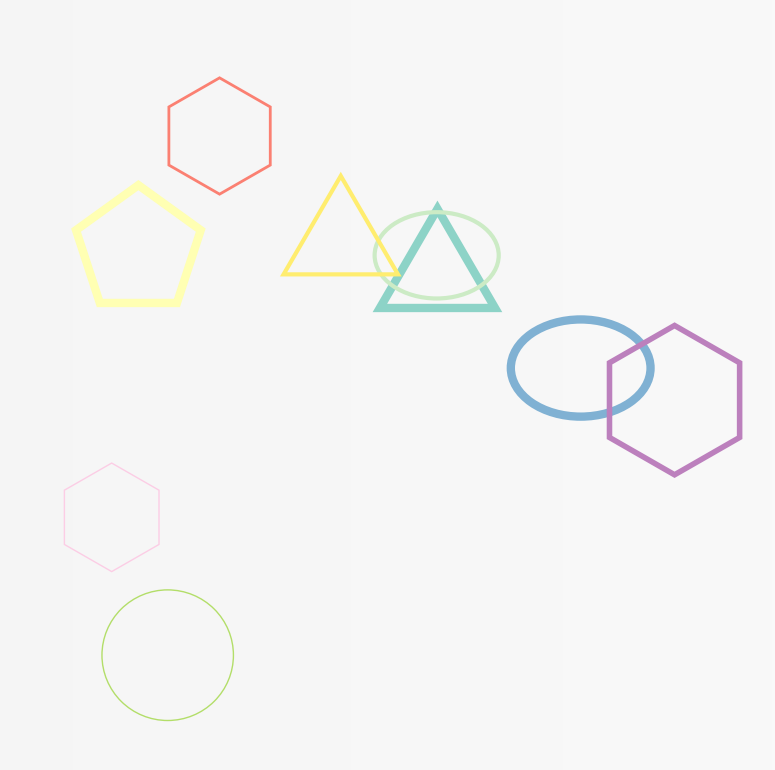[{"shape": "triangle", "thickness": 3, "radius": 0.43, "center": [0.564, 0.643]}, {"shape": "pentagon", "thickness": 3, "radius": 0.42, "center": [0.179, 0.675]}, {"shape": "hexagon", "thickness": 1, "radius": 0.38, "center": [0.283, 0.823]}, {"shape": "oval", "thickness": 3, "radius": 0.45, "center": [0.749, 0.522]}, {"shape": "circle", "thickness": 0.5, "radius": 0.42, "center": [0.216, 0.149]}, {"shape": "hexagon", "thickness": 0.5, "radius": 0.35, "center": [0.144, 0.328]}, {"shape": "hexagon", "thickness": 2, "radius": 0.48, "center": [0.87, 0.48]}, {"shape": "oval", "thickness": 1.5, "radius": 0.4, "center": [0.563, 0.668]}, {"shape": "triangle", "thickness": 1.5, "radius": 0.43, "center": [0.44, 0.686]}]